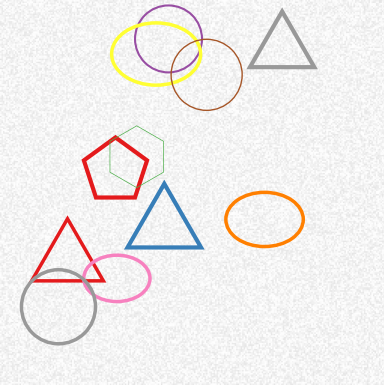[{"shape": "triangle", "thickness": 2.5, "radius": 0.54, "center": [0.175, 0.324]}, {"shape": "pentagon", "thickness": 3, "radius": 0.43, "center": [0.3, 0.557]}, {"shape": "triangle", "thickness": 3, "radius": 0.55, "center": [0.427, 0.412]}, {"shape": "hexagon", "thickness": 0.5, "radius": 0.4, "center": [0.355, 0.593]}, {"shape": "circle", "thickness": 1.5, "radius": 0.43, "center": [0.438, 0.899]}, {"shape": "oval", "thickness": 2.5, "radius": 0.5, "center": [0.687, 0.43]}, {"shape": "oval", "thickness": 2.5, "radius": 0.58, "center": [0.406, 0.86]}, {"shape": "circle", "thickness": 1, "radius": 0.46, "center": [0.537, 0.806]}, {"shape": "oval", "thickness": 2.5, "radius": 0.43, "center": [0.304, 0.277]}, {"shape": "circle", "thickness": 2.5, "radius": 0.48, "center": [0.152, 0.203]}, {"shape": "triangle", "thickness": 3, "radius": 0.48, "center": [0.733, 0.874]}]